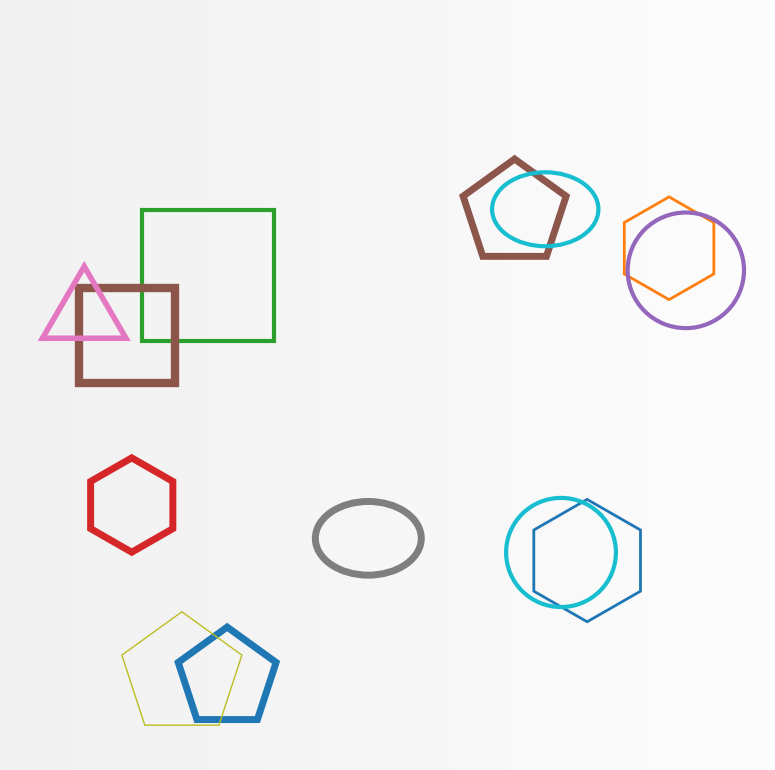[{"shape": "hexagon", "thickness": 1, "radius": 0.4, "center": [0.758, 0.272]}, {"shape": "pentagon", "thickness": 2.5, "radius": 0.33, "center": [0.293, 0.119]}, {"shape": "hexagon", "thickness": 1, "radius": 0.33, "center": [0.863, 0.678]}, {"shape": "square", "thickness": 1.5, "radius": 0.42, "center": [0.268, 0.642]}, {"shape": "hexagon", "thickness": 2.5, "radius": 0.31, "center": [0.17, 0.344]}, {"shape": "circle", "thickness": 1.5, "radius": 0.38, "center": [0.885, 0.649]}, {"shape": "square", "thickness": 3, "radius": 0.31, "center": [0.164, 0.564]}, {"shape": "pentagon", "thickness": 2.5, "radius": 0.35, "center": [0.664, 0.724]}, {"shape": "triangle", "thickness": 2, "radius": 0.31, "center": [0.109, 0.592]}, {"shape": "oval", "thickness": 2.5, "radius": 0.34, "center": [0.475, 0.301]}, {"shape": "pentagon", "thickness": 0.5, "radius": 0.41, "center": [0.235, 0.124]}, {"shape": "oval", "thickness": 1.5, "radius": 0.34, "center": [0.704, 0.728]}, {"shape": "circle", "thickness": 1.5, "radius": 0.35, "center": [0.724, 0.283]}]